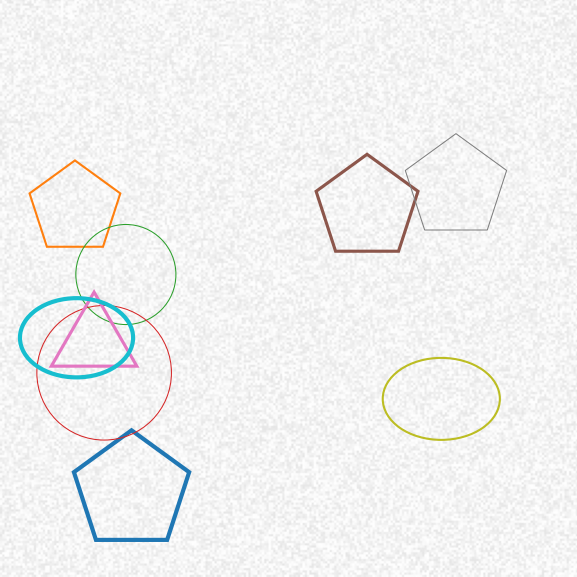[{"shape": "pentagon", "thickness": 2, "radius": 0.52, "center": [0.228, 0.149]}, {"shape": "pentagon", "thickness": 1, "radius": 0.41, "center": [0.13, 0.639]}, {"shape": "circle", "thickness": 0.5, "radius": 0.43, "center": [0.218, 0.524]}, {"shape": "circle", "thickness": 0.5, "radius": 0.58, "center": [0.18, 0.354]}, {"shape": "pentagon", "thickness": 1.5, "radius": 0.46, "center": [0.636, 0.639]}, {"shape": "triangle", "thickness": 1.5, "radius": 0.43, "center": [0.163, 0.408]}, {"shape": "pentagon", "thickness": 0.5, "radius": 0.46, "center": [0.79, 0.675]}, {"shape": "oval", "thickness": 1, "radius": 0.51, "center": [0.764, 0.308]}, {"shape": "oval", "thickness": 2, "radius": 0.49, "center": [0.133, 0.414]}]